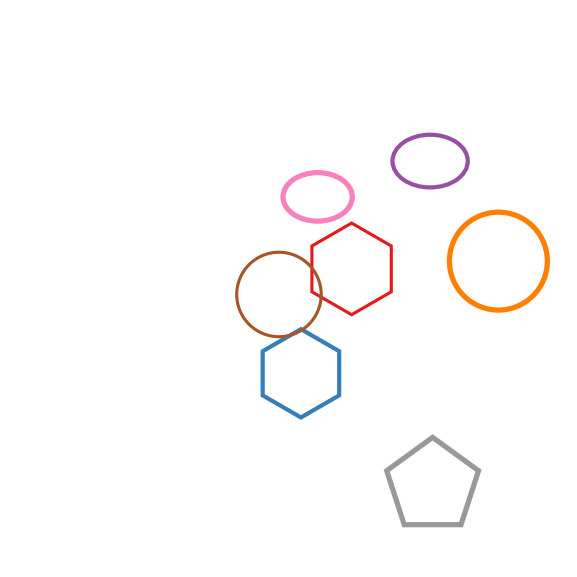[{"shape": "hexagon", "thickness": 1.5, "radius": 0.4, "center": [0.609, 0.534]}, {"shape": "hexagon", "thickness": 2, "radius": 0.38, "center": [0.521, 0.353]}, {"shape": "oval", "thickness": 2, "radius": 0.33, "center": [0.745, 0.72]}, {"shape": "circle", "thickness": 2.5, "radius": 0.42, "center": [0.863, 0.547]}, {"shape": "circle", "thickness": 1.5, "radius": 0.37, "center": [0.483, 0.489]}, {"shape": "oval", "thickness": 2.5, "radius": 0.3, "center": [0.55, 0.658]}, {"shape": "pentagon", "thickness": 2.5, "radius": 0.42, "center": [0.749, 0.158]}]